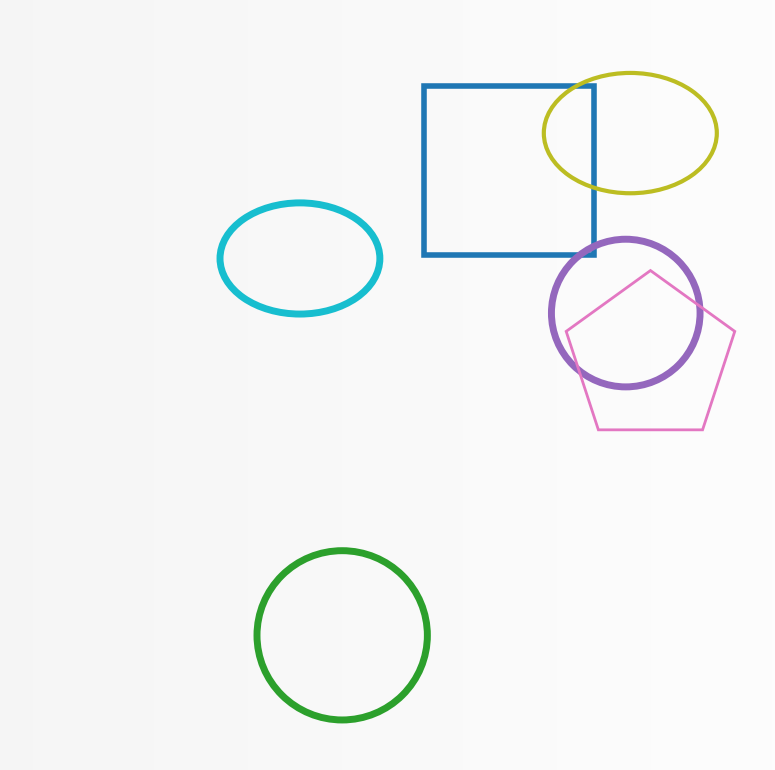[{"shape": "square", "thickness": 2, "radius": 0.55, "center": [0.657, 0.779]}, {"shape": "circle", "thickness": 2.5, "radius": 0.55, "center": [0.442, 0.175]}, {"shape": "circle", "thickness": 2.5, "radius": 0.48, "center": [0.807, 0.593]}, {"shape": "pentagon", "thickness": 1, "radius": 0.57, "center": [0.839, 0.534]}, {"shape": "oval", "thickness": 1.5, "radius": 0.56, "center": [0.813, 0.827]}, {"shape": "oval", "thickness": 2.5, "radius": 0.52, "center": [0.387, 0.664]}]